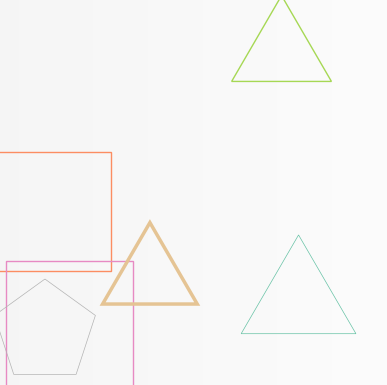[{"shape": "triangle", "thickness": 0.5, "radius": 0.86, "center": [0.77, 0.219]}, {"shape": "square", "thickness": 1, "radius": 0.77, "center": [0.131, 0.451]}, {"shape": "square", "thickness": 1, "radius": 0.82, "center": [0.179, 0.157]}, {"shape": "triangle", "thickness": 1, "radius": 0.74, "center": [0.727, 0.863]}, {"shape": "triangle", "thickness": 2.5, "radius": 0.71, "center": [0.387, 0.281]}, {"shape": "pentagon", "thickness": 0.5, "radius": 0.68, "center": [0.116, 0.138]}]